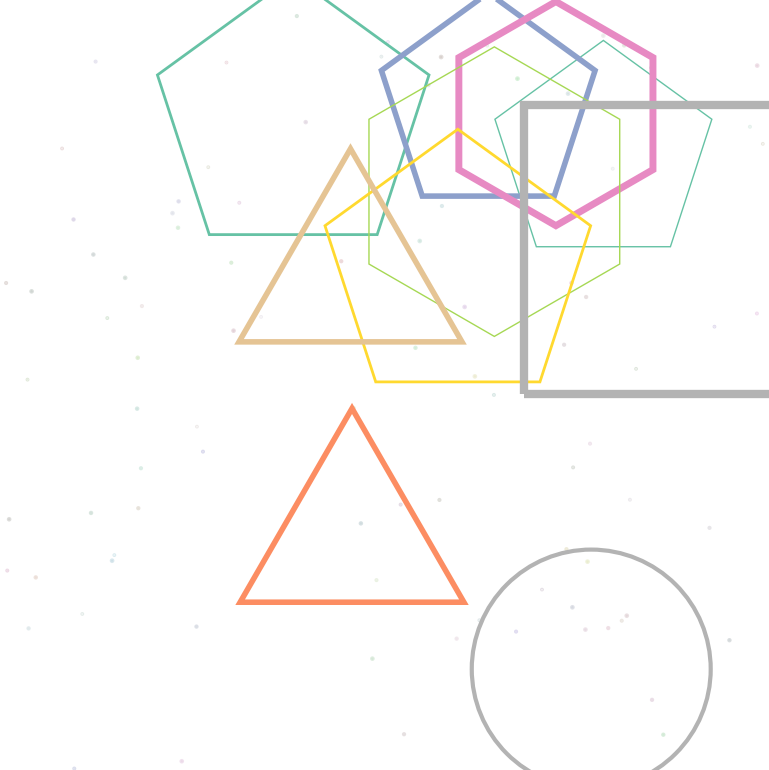[{"shape": "pentagon", "thickness": 1, "radius": 0.93, "center": [0.381, 0.845]}, {"shape": "pentagon", "thickness": 0.5, "radius": 0.74, "center": [0.784, 0.799]}, {"shape": "triangle", "thickness": 2, "radius": 0.84, "center": [0.457, 0.302]}, {"shape": "pentagon", "thickness": 2, "radius": 0.73, "center": [0.634, 0.863]}, {"shape": "hexagon", "thickness": 2.5, "radius": 0.73, "center": [0.722, 0.852]}, {"shape": "hexagon", "thickness": 0.5, "radius": 0.94, "center": [0.642, 0.751]}, {"shape": "pentagon", "thickness": 1, "radius": 0.91, "center": [0.595, 0.651]}, {"shape": "triangle", "thickness": 2, "radius": 0.84, "center": [0.455, 0.64]}, {"shape": "circle", "thickness": 1.5, "radius": 0.78, "center": [0.768, 0.131]}, {"shape": "square", "thickness": 3, "radius": 0.94, "center": [0.868, 0.676]}]